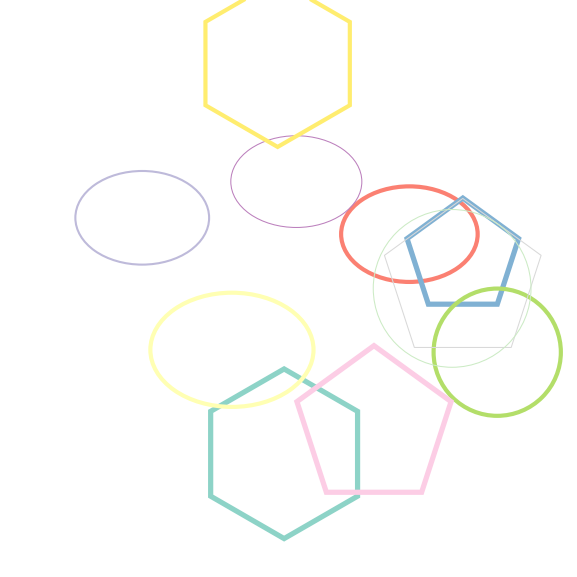[{"shape": "hexagon", "thickness": 2.5, "radius": 0.73, "center": [0.492, 0.213]}, {"shape": "oval", "thickness": 2, "radius": 0.71, "center": [0.402, 0.393]}, {"shape": "oval", "thickness": 1, "radius": 0.58, "center": [0.246, 0.622]}, {"shape": "oval", "thickness": 2, "radius": 0.59, "center": [0.709, 0.594]}, {"shape": "pentagon", "thickness": 2.5, "radius": 0.51, "center": [0.801, 0.555]}, {"shape": "circle", "thickness": 2, "radius": 0.55, "center": [0.861, 0.389]}, {"shape": "pentagon", "thickness": 2.5, "radius": 0.7, "center": [0.648, 0.26]}, {"shape": "pentagon", "thickness": 0.5, "radius": 0.71, "center": [0.801, 0.513]}, {"shape": "oval", "thickness": 0.5, "radius": 0.57, "center": [0.513, 0.685]}, {"shape": "circle", "thickness": 0.5, "radius": 0.68, "center": [0.783, 0.5]}, {"shape": "hexagon", "thickness": 2, "radius": 0.72, "center": [0.481, 0.889]}]